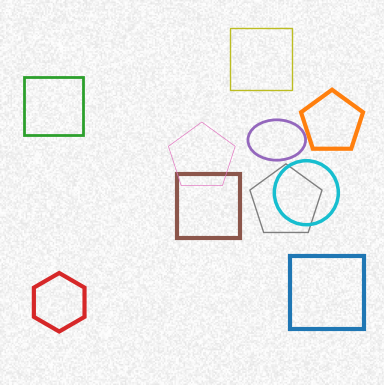[{"shape": "square", "thickness": 3, "radius": 0.48, "center": [0.849, 0.241]}, {"shape": "pentagon", "thickness": 3, "radius": 0.42, "center": [0.862, 0.682]}, {"shape": "square", "thickness": 2, "radius": 0.38, "center": [0.139, 0.725]}, {"shape": "hexagon", "thickness": 3, "radius": 0.38, "center": [0.154, 0.215]}, {"shape": "oval", "thickness": 2, "radius": 0.37, "center": [0.719, 0.636]}, {"shape": "square", "thickness": 3, "radius": 0.41, "center": [0.541, 0.466]}, {"shape": "pentagon", "thickness": 0.5, "radius": 0.46, "center": [0.524, 0.592]}, {"shape": "pentagon", "thickness": 1, "radius": 0.49, "center": [0.743, 0.476]}, {"shape": "square", "thickness": 1, "radius": 0.4, "center": [0.679, 0.847]}, {"shape": "circle", "thickness": 2.5, "radius": 0.42, "center": [0.796, 0.499]}]